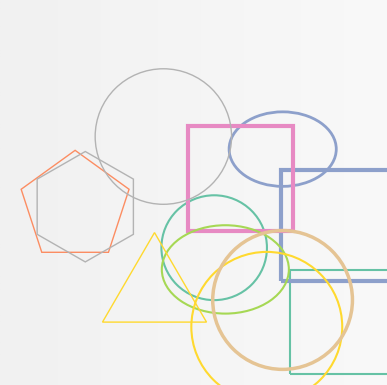[{"shape": "circle", "thickness": 1.5, "radius": 0.68, "center": [0.553, 0.357]}, {"shape": "square", "thickness": 1.5, "radius": 0.68, "center": [0.884, 0.164]}, {"shape": "pentagon", "thickness": 1, "radius": 0.73, "center": [0.194, 0.463]}, {"shape": "square", "thickness": 3, "radius": 0.72, "center": [0.869, 0.415]}, {"shape": "oval", "thickness": 2, "radius": 0.69, "center": [0.73, 0.613]}, {"shape": "square", "thickness": 3, "radius": 0.68, "center": [0.62, 0.537]}, {"shape": "oval", "thickness": 1.5, "radius": 0.82, "center": [0.582, 0.3]}, {"shape": "circle", "thickness": 1.5, "radius": 0.97, "center": [0.688, 0.151]}, {"shape": "triangle", "thickness": 1, "radius": 0.78, "center": [0.399, 0.241]}, {"shape": "circle", "thickness": 2.5, "radius": 0.9, "center": [0.729, 0.221]}, {"shape": "hexagon", "thickness": 1, "radius": 0.72, "center": [0.22, 0.463]}, {"shape": "circle", "thickness": 1, "radius": 0.88, "center": [0.422, 0.645]}]